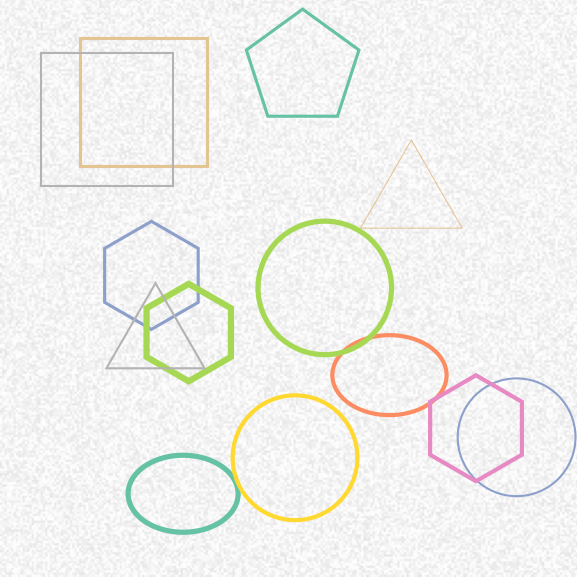[{"shape": "pentagon", "thickness": 1.5, "radius": 0.51, "center": [0.524, 0.881]}, {"shape": "oval", "thickness": 2.5, "radius": 0.48, "center": [0.317, 0.144]}, {"shape": "oval", "thickness": 2, "radius": 0.49, "center": [0.674, 0.35]}, {"shape": "hexagon", "thickness": 1.5, "radius": 0.47, "center": [0.262, 0.522]}, {"shape": "circle", "thickness": 1, "radius": 0.51, "center": [0.895, 0.242]}, {"shape": "hexagon", "thickness": 2, "radius": 0.46, "center": [0.824, 0.258]}, {"shape": "hexagon", "thickness": 3, "radius": 0.42, "center": [0.327, 0.423]}, {"shape": "circle", "thickness": 2.5, "radius": 0.58, "center": [0.562, 0.501]}, {"shape": "circle", "thickness": 2, "radius": 0.54, "center": [0.511, 0.207]}, {"shape": "square", "thickness": 1.5, "radius": 0.55, "center": [0.248, 0.823]}, {"shape": "triangle", "thickness": 0.5, "radius": 0.51, "center": [0.712, 0.655]}, {"shape": "square", "thickness": 1, "radius": 0.57, "center": [0.185, 0.793]}, {"shape": "triangle", "thickness": 1, "radius": 0.49, "center": [0.269, 0.411]}]